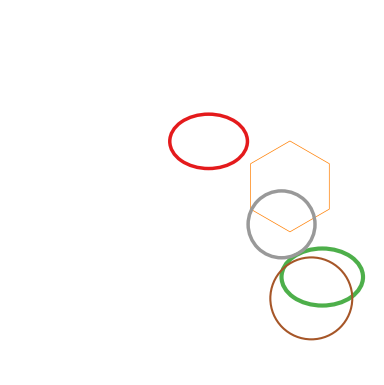[{"shape": "oval", "thickness": 2.5, "radius": 0.5, "center": [0.542, 0.633]}, {"shape": "oval", "thickness": 3, "radius": 0.53, "center": [0.837, 0.28]}, {"shape": "hexagon", "thickness": 0.5, "radius": 0.59, "center": [0.753, 0.516]}, {"shape": "circle", "thickness": 1.5, "radius": 0.53, "center": [0.809, 0.225]}, {"shape": "circle", "thickness": 2.5, "radius": 0.43, "center": [0.731, 0.417]}]